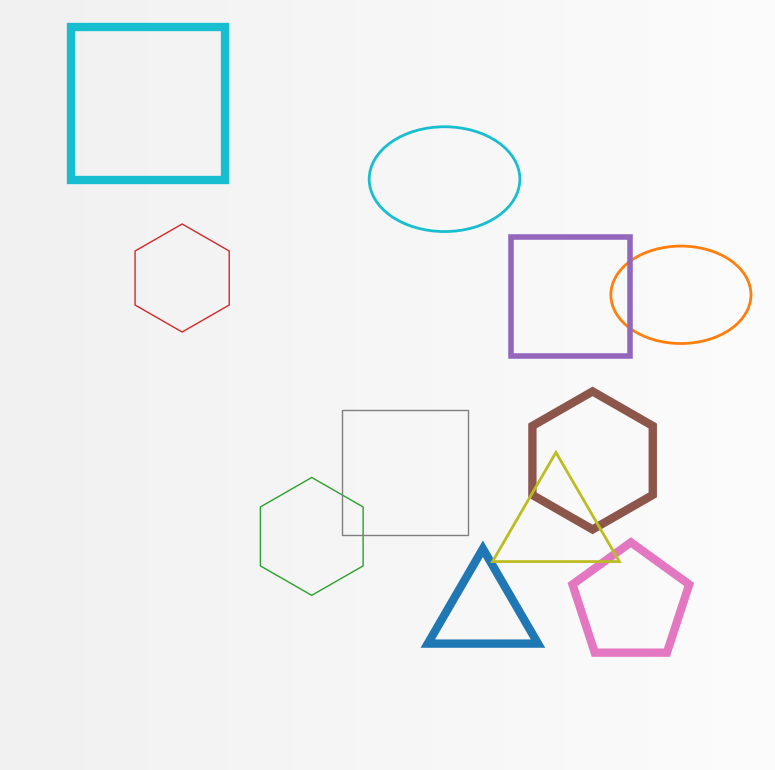[{"shape": "triangle", "thickness": 3, "radius": 0.41, "center": [0.623, 0.205]}, {"shape": "oval", "thickness": 1, "radius": 0.45, "center": [0.879, 0.617]}, {"shape": "hexagon", "thickness": 0.5, "radius": 0.38, "center": [0.402, 0.303]}, {"shape": "hexagon", "thickness": 0.5, "radius": 0.35, "center": [0.235, 0.639]}, {"shape": "square", "thickness": 2, "radius": 0.39, "center": [0.736, 0.615]}, {"shape": "hexagon", "thickness": 3, "radius": 0.45, "center": [0.765, 0.402]}, {"shape": "pentagon", "thickness": 3, "radius": 0.4, "center": [0.814, 0.216]}, {"shape": "square", "thickness": 0.5, "radius": 0.41, "center": [0.523, 0.387]}, {"shape": "triangle", "thickness": 1, "radius": 0.47, "center": [0.717, 0.318]}, {"shape": "square", "thickness": 3, "radius": 0.5, "center": [0.191, 0.865]}, {"shape": "oval", "thickness": 1, "radius": 0.49, "center": [0.574, 0.767]}]